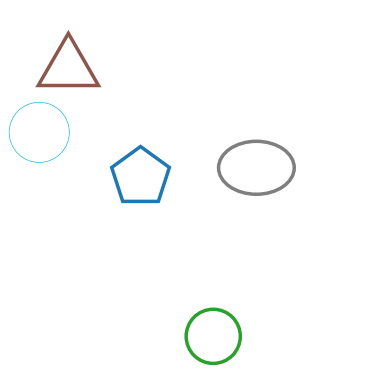[{"shape": "pentagon", "thickness": 2.5, "radius": 0.39, "center": [0.365, 0.541]}, {"shape": "circle", "thickness": 2.5, "radius": 0.35, "center": [0.554, 0.126]}, {"shape": "triangle", "thickness": 2.5, "radius": 0.45, "center": [0.178, 0.823]}, {"shape": "oval", "thickness": 2.5, "radius": 0.49, "center": [0.666, 0.564]}, {"shape": "circle", "thickness": 0.5, "radius": 0.39, "center": [0.102, 0.656]}]